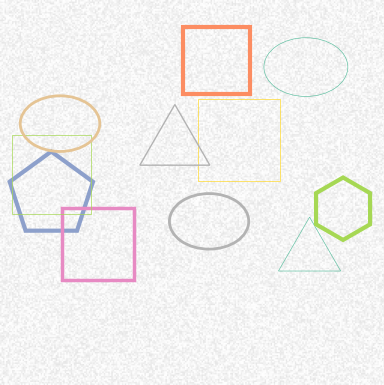[{"shape": "oval", "thickness": 0.5, "radius": 0.54, "center": [0.794, 0.826]}, {"shape": "triangle", "thickness": 0.5, "radius": 0.47, "center": [0.804, 0.343]}, {"shape": "square", "thickness": 3, "radius": 0.44, "center": [0.562, 0.842]}, {"shape": "pentagon", "thickness": 3, "radius": 0.57, "center": [0.133, 0.493]}, {"shape": "square", "thickness": 2.5, "radius": 0.47, "center": [0.254, 0.366]}, {"shape": "hexagon", "thickness": 3, "radius": 0.41, "center": [0.891, 0.458]}, {"shape": "square", "thickness": 0.5, "radius": 0.51, "center": [0.134, 0.547]}, {"shape": "square", "thickness": 0.5, "radius": 0.53, "center": [0.62, 0.637]}, {"shape": "oval", "thickness": 2, "radius": 0.52, "center": [0.156, 0.679]}, {"shape": "triangle", "thickness": 1, "radius": 0.53, "center": [0.454, 0.623]}, {"shape": "oval", "thickness": 2, "radius": 0.52, "center": [0.543, 0.425]}]